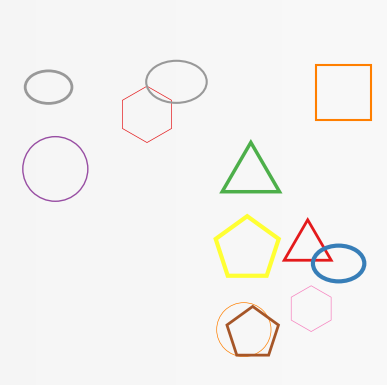[{"shape": "triangle", "thickness": 2, "radius": 0.35, "center": [0.794, 0.359]}, {"shape": "hexagon", "thickness": 0.5, "radius": 0.37, "center": [0.379, 0.703]}, {"shape": "oval", "thickness": 3, "radius": 0.33, "center": [0.874, 0.316]}, {"shape": "triangle", "thickness": 2.5, "radius": 0.43, "center": [0.647, 0.545]}, {"shape": "circle", "thickness": 1, "radius": 0.42, "center": [0.143, 0.561]}, {"shape": "circle", "thickness": 0.5, "radius": 0.35, "center": [0.629, 0.144]}, {"shape": "square", "thickness": 1.5, "radius": 0.36, "center": [0.886, 0.76]}, {"shape": "pentagon", "thickness": 3, "radius": 0.43, "center": [0.638, 0.353]}, {"shape": "pentagon", "thickness": 2, "radius": 0.35, "center": [0.652, 0.134]}, {"shape": "hexagon", "thickness": 0.5, "radius": 0.3, "center": [0.803, 0.198]}, {"shape": "oval", "thickness": 2, "radius": 0.3, "center": [0.125, 0.774]}, {"shape": "oval", "thickness": 1.5, "radius": 0.39, "center": [0.455, 0.787]}]